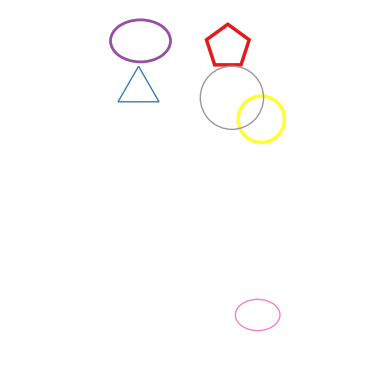[{"shape": "pentagon", "thickness": 2.5, "radius": 0.29, "center": [0.592, 0.879]}, {"shape": "triangle", "thickness": 1, "radius": 0.31, "center": [0.36, 0.766]}, {"shape": "oval", "thickness": 2, "radius": 0.39, "center": [0.365, 0.894]}, {"shape": "circle", "thickness": 2.5, "radius": 0.3, "center": [0.679, 0.69]}, {"shape": "oval", "thickness": 1, "radius": 0.29, "center": [0.669, 0.182]}, {"shape": "circle", "thickness": 1, "radius": 0.41, "center": [0.602, 0.746]}]